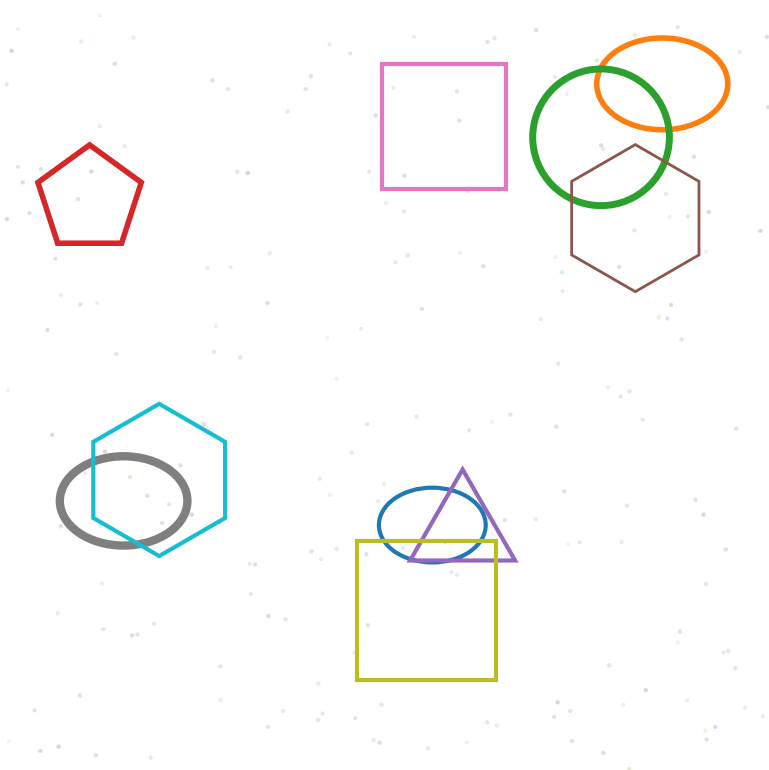[{"shape": "oval", "thickness": 1.5, "radius": 0.35, "center": [0.561, 0.318]}, {"shape": "oval", "thickness": 2, "radius": 0.43, "center": [0.86, 0.891]}, {"shape": "circle", "thickness": 2.5, "radius": 0.44, "center": [0.781, 0.822]}, {"shape": "pentagon", "thickness": 2, "radius": 0.35, "center": [0.116, 0.741]}, {"shape": "triangle", "thickness": 1.5, "radius": 0.39, "center": [0.601, 0.311]}, {"shape": "hexagon", "thickness": 1, "radius": 0.48, "center": [0.825, 0.717]}, {"shape": "square", "thickness": 1.5, "radius": 0.4, "center": [0.576, 0.836]}, {"shape": "oval", "thickness": 3, "radius": 0.41, "center": [0.161, 0.349]}, {"shape": "square", "thickness": 1.5, "radius": 0.45, "center": [0.554, 0.207]}, {"shape": "hexagon", "thickness": 1.5, "radius": 0.49, "center": [0.207, 0.377]}]